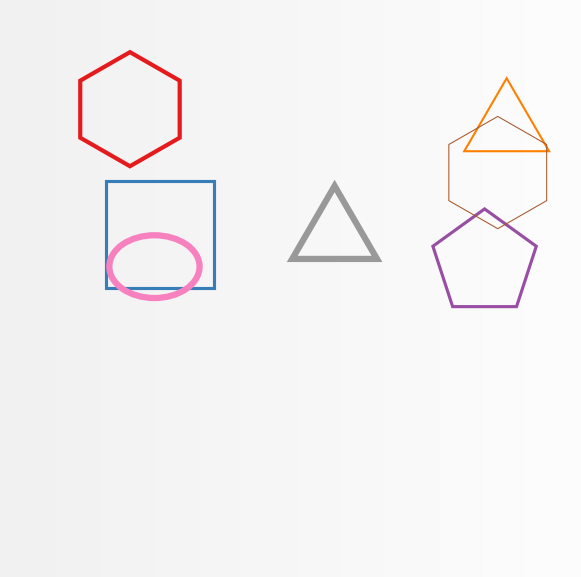[{"shape": "hexagon", "thickness": 2, "radius": 0.49, "center": [0.224, 0.81]}, {"shape": "square", "thickness": 1.5, "radius": 0.46, "center": [0.275, 0.594]}, {"shape": "pentagon", "thickness": 1.5, "radius": 0.47, "center": [0.834, 0.544]}, {"shape": "triangle", "thickness": 1, "radius": 0.42, "center": [0.872, 0.779]}, {"shape": "hexagon", "thickness": 0.5, "radius": 0.49, "center": [0.856, 0.7]}, {"shape": "oval", "thickness": 3, "radius": 0.39, "center": [0.266, 0.537]}, {"shape": "triangle", "thickness": 3, "radius": 0.42, "center": [0.576, 0.593]}]